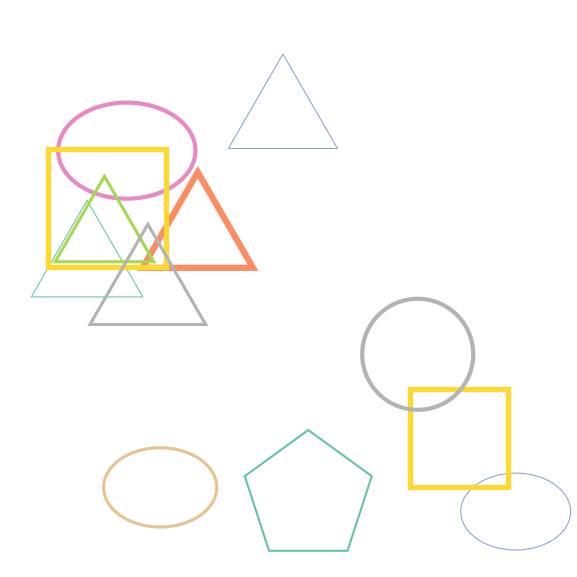[{"shape": "triangle", "thickness": 0.5, "radius": 0.56, "center": [0.151, 0.541]}, {"shape": "pentagon", "thickness": 1, "radius": 0.58, "center": [0.534, 0.139]}, {"shape": "triangle", "thickness": 3, "radius": 0.55, "center": [0.342, 0.591]}, {"shape": "triangle", "thickness": 0.5, "radius": 0.55, "center": [0.49, 0.797]}, {"shape": "oval", "thickness": 0.5, "radius": 0.48, "center": [0.893, 0.113]}, {"shape": "oval", "thickness": 2, "radius": 0.59, "center": [0.22, 0.738]}, {"shape": "triangle", "thickness": 1.5, "radius": 0.49, "center": [0.181, 0.595]}, {"shape": "square", "thickness": 2.5, "radius": 0.51, "center": [0.186, 0.639]}, {"shape": "square", "thickness": 2.5, "radius": 0.42, "center": [0.794, 0.241]}, {"shape": "oval", "thickness": 1.5, "radius": 0.49, "center": [0.277, 0.155]}, {"shape": "circle", "thickness": 2, "radius": 0.48, "center": [0.723, 0.386]}, {"shape": "triangle", "thickness": 1.5, "radius": 0.58, "center": [0.256, 0.495]}]